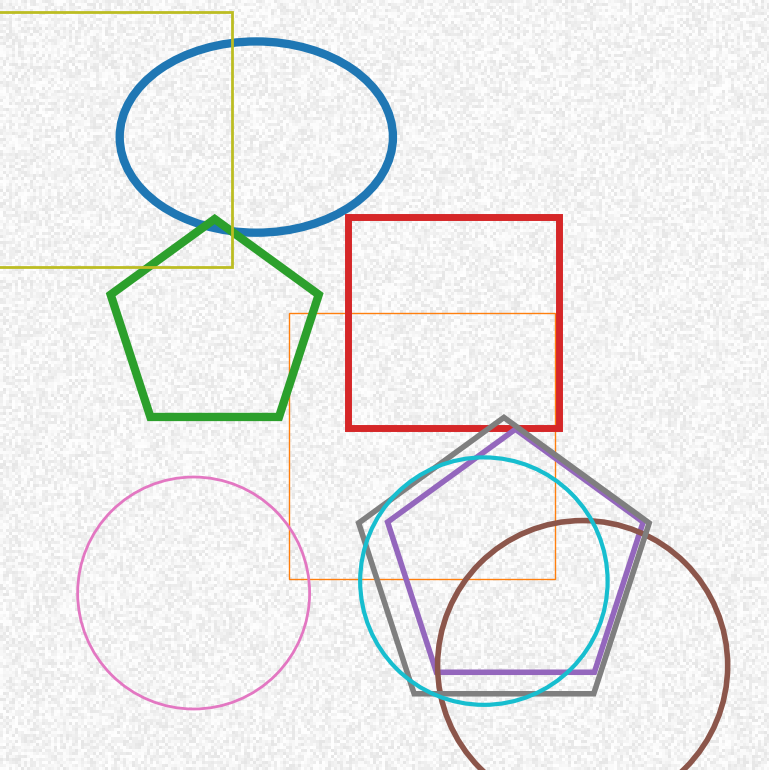[{"shape": "oval", "thickness": 3, "radius": 0.89, "center": [0.333, 0.822]}, {"shape": "square", "thickness": 0.5, "radius": 0.86, "center": [0.548, 0.421]}, {"shape": "pentagon", "thickness": 3, "radius": 0.71, "center": [0.279, 0.573]}, {"shape": "square", "thickness": 2.5, "radius": 0.68, "center": [0.589, 0.581]}, {"shape": "pentagon", "thickness": 2, "radius": 0.87, "center": [0.669, 0.268]}, {"shape": "circle", "thickness": 2, "radius": 0.94, "center": [0.757, 0.136]}, {"shape": "circle", "thickness": 1, "radius": 0.75, "center": [0.251, 0.23]}, {"shape": "pentagon", "thickness": 2, "radius": 0.99, "center": [0.654, 0.259]}, {"shape": "square", "thickness": 1, "radius": 0.83, "center": [0.136, 0.818]}, {"shape": "circle", "thickness": 1.5, "radius": 0.8, "center": [0.628, 0.245]}]